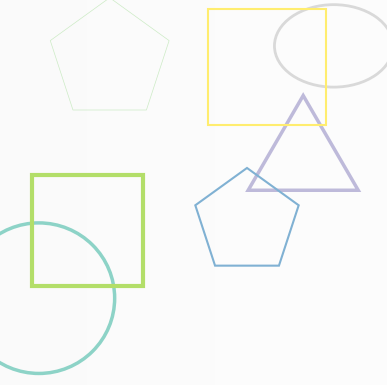[{"shape": "circle", "thickness": 2.5, "radius": 0.98, "center": [0.1, 0.226]}, {"shape": "triangle", "thickness": 2.5, "radius": 0.82, "center": [0.782, 0.588]}, {"shape": "pentagon", "thickness": 1.5, "radius": 0.7, "center": [0.637, 0.423]}, {"shape": "square", "thickness": 3, "radius": 0.72, "center": [0.227, 0.401]}, {"shape": "oval", "thickness": 2, "radius": 0.76, "center": [0.861, 0.881]}, {"shape": "pentagon", "thickness": 0.5, "radius": 0.81, "center": [0.283, 0.845]}, {"shape": "square", "thickness": 1.5, "radius": 0.76, "center": [0.689, 0.826]}]